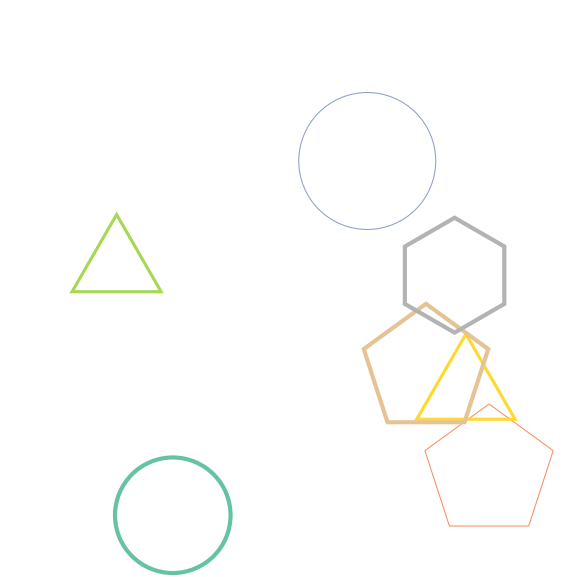[{"shape": "circle", "thickness": 2, "radius": 0.5, "center": [0.299, 0.107]}, {"shape": "pentagon", "thickness": 0.5, "radius": 0.58, "center": [0.847, 0.183]}, {"shape": "circle", "thickness": 0.5, "radius": 0.59, "center": [0.636, 0.72]}, {"shape": "triangle", "thickness": 1.5, "radius": 0.45, "center": [0.202, 0.539]}, {"shape": "triangle", "thickness": 1.5, "radius": 0.49, "center": [0.807, 0.322]}, {"shape": "pentagon", "thickness": 2, "radius": 0.57, "center": [0.738, 0.36]}, {"shape": "hexagon", "thickness": 2, "radius": 0.5, "center": [0.787, 0.523]}]